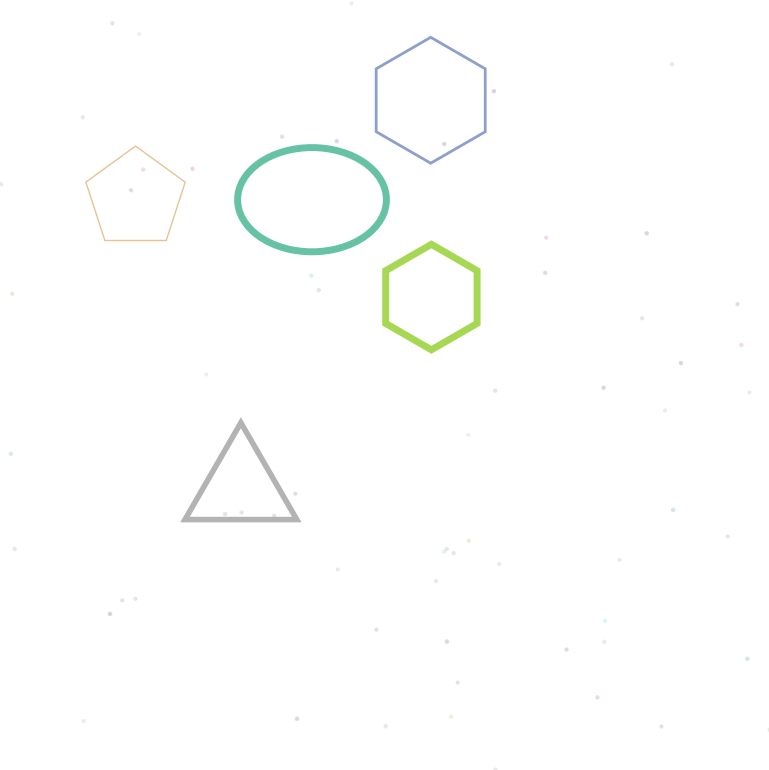[{"shape": "oval", "thickness": 2.5, "radius": 0.48, "center": [0.405, 0.741]}, {"shape": "hexagon", "thickness": 1, "radius": 0.41, "center": [0.559, 0.87]}, {"shape": "hexagon", "thickness": 2.5, "radius": 0.34, "center": [0.56, 0.614]}, {"shape": "pentagon", "thickness": 0.5, "radius": 0.34, "center": [0.176, 0.743]}, {"shape": "triangle", "thickness": 2, "radius": 0.42, "center": [0.313, 0.367]}]